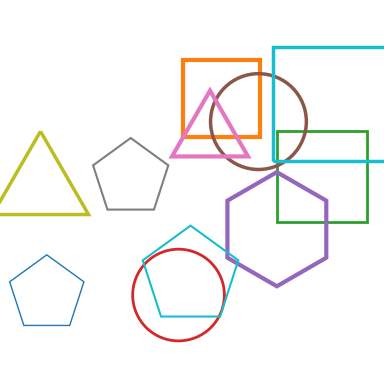[{"shape": "pentagon", "thickness": 1, "radius": 0.51, "center": [0.122, 0.237]}, {"shape": "square", "thickness": 3, "radius": 0.5, "center": [0.575, 0.745]}, {"shape": "square", "thickness": 2, "radius": 0.59, "center": [0.836, 0.541]}, {"shape": "circle", "thickness": 2, "radius": 0.6, "center": [0.464, 0.234]}, {"shape": "hexagon", "thickness": 3, "radius": 0.74, "center": [0.719, 0.405]}, {"shape": "circle", "thickness": 2.5, "radius": 0.62, "center": [0.671, 0.684]}, {"shape": "triangle", "thickness": 3, "radius": 0.57, "center": [0.546, 0.651]}, {"shape": "pentagon", "thickness": 1.5, "radius": 0.51, "center": [0.339, 0.539]}, {"shape": "triangle", "thickness": 2.5, "radius": 0.72, "center": [0.105, 0.515]}, {"shape": "square", "thickness": 2.5, "radius": 0.74, "center": [0.857, 0.73]}, {"shape": "pentagon", "thickness": 1.5, "radius": 0.65, "center": [0.495, 0.283]}]